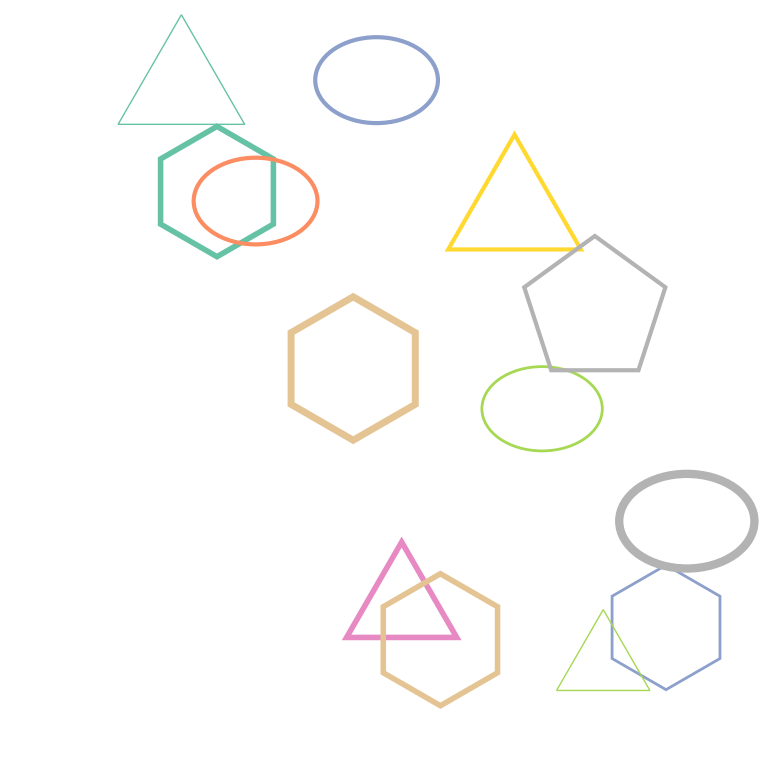[{"shape": "hexagon", "thickness": 2, "radius": 0.42, "center": [0.282, 0.751]}, {"shape": "triangle", "thickness": 0.5, "radius": 0.47, "center": [0.236, 0.886]}, {"shape": "oval", "thickness": 1.5, "radius": 0.4, "center": [0.332, 0.739]}, {"shape": "oval", "thickness": 1.5, "radius": 0.4, "center": [0.489, 0.896]}, {"shape": "hexagon", "thickness": 1, "radius": 0.4, "center": [0.865, 0.185]}, {"shape": "triangle", "thickness": 2, "radius": 0.41, "center": [0.522, 0.213]}, {"shape": "triangle", "thickness": 0.5, "radius": 0.35, "center": [0.783, 0.138]}, {"shape": "oval", "thickness": 1, "radius": 0.39, "center": [0.704, 0.469]}, {"shape": "triangle", "thickness": 1.5, "radius": 0.5, "center": [0.668, 0.726]}, {"shape": "hexagon", "thickness": 2.5, "radius": 0.47, "center": [0.459, 0.521]}, {"shape": "hexagon", "thickness": 2, "radius": 0.43, "center": [0.572, 0.169]}, {"shape": "pentagon", "thickness": 1.5, "radius": 0.48, "center": [0.772, 0.597]}, {"shape": "oval", "thickness": 3, "radius": 0.44, "center": [0.892, 0.323]}]